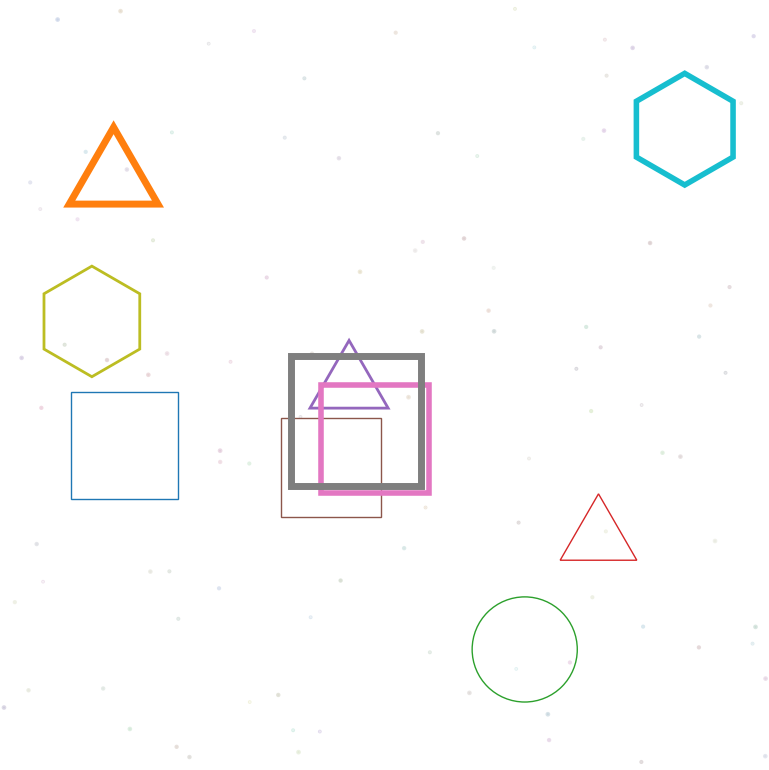[{"shape": "square", "thickness": 0.5, "radius": 0.35, "center": [0.162, 0.422]}, {"shape": "triangle", "thickness": 2.5, "radius": 0.33, "center": [0.148, 0.768]}, {"shape": "circle", "thickness": 0.5, "radius": 0.34, "center": [0.681, 0.157]}, {"shape": "triangle", "thickness": 0.5, "radius": 0.29, "center": [0.777, 0.301]}, {"shape": "triangle", "thickness": 1, "radius": 0.29, "center": [0.453, 0.499]}, {"shape": "square", "thickness": 0.5, "radius": 0.32, "center": [0.43, 0.393]}, {"shape": "square", "thickness": 2, "radius": 0.35, "center": [0.487, 0.43]}, {"shape": "square", "thickness": 2.5, "radius": 0.42, "center": [0.463, 0.453]}, {"shape": "hexagon", "thickness": 1, "radius": 0.36, "center": [0.119, 0.583]}, {"shape": "hexagon", "thickness": 2, "radius": 0.36, "center": [0.889, 0.832]}]